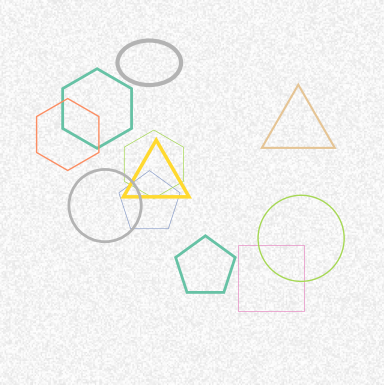[{"shape": "pentagon", "thickness": 2, "radius": 0.41, "center": [0.534, 0.306]}, {"shape": "hexagon", "thickness": 2, "radius": 0.52, "center": [0.252, 0.718]}, {"shape": "hexagon", "thickness": 1, "radius": 0.47, "center": [0.176, 0.651]}, {"shape": "pentagon", "thickness": 0.5, "radius": 0.42, "center": [0.388, 0.473]}, {"shape": "square", "thickness": 0.5, "radius": 0.43, "center": [0.703, 0.278]}, {"shape": "circle", "thickness": 1, "radius": 0.56, "center": [0.782, 0.381]}, {"shape": "hexagon", "thickness": 0.5, "radius": 0.44, "center": [0.4, 0.573]}, {"shape": "triangle", "thickness": 2.5, "radius": 0.49, "center": [0.406, 0.538]}, {"shape": "triangle", "thickness": 1.5, "radius": 0.55, "center": [0.775, 0.671]}, {"shape": "circle", "thickness": 2, "radius": 0.47, "center": [0.273, 0.466]}, {"shape": "oval", "thickness": 3, "radius": 0.41, "center": [0.388, 0.837]}]